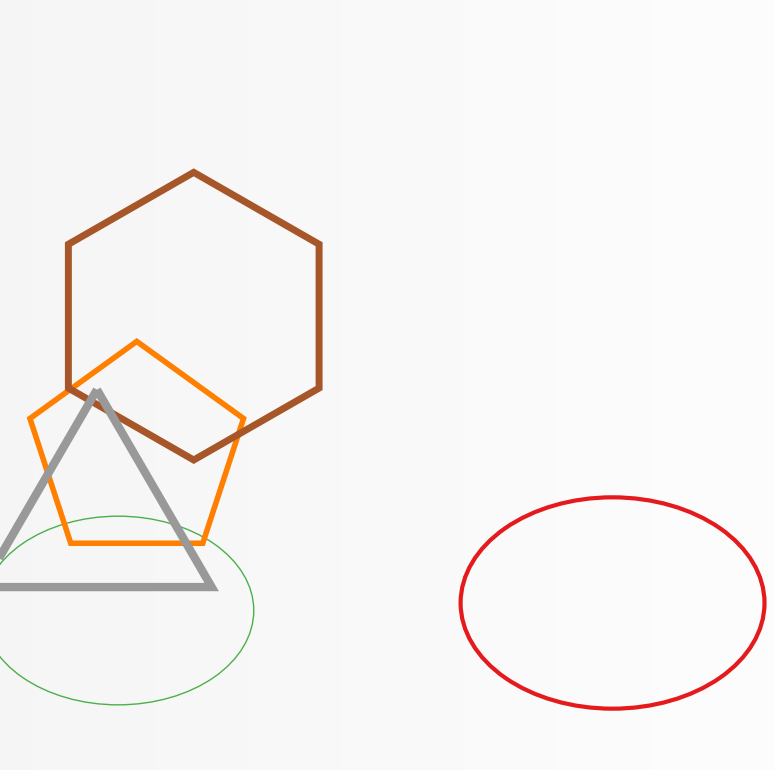[{"shape": "oval", "thickness": 1.5, "radius": 0.98, "center": [0.79, 0.217]}, {"shape": "oval", "thickness": 0.5, "radius": 0.88, "center": [0.152, 0.207]}, {"shape": "pentagon", "thickness": 2, "radius": 0.72, "center": [0.176, 0.412]}, {"shape": "hexagon", "thickness": 2.5, "radius": 0.93, "center": [0.25, 0.589]}, {"shape": "triangle", "thickness": 3, "radius": 0.85, "center": [0.125, 0.323]}]